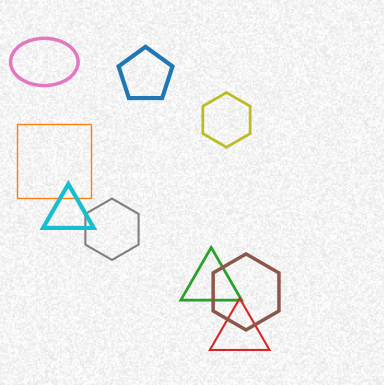[{"shape": "pentagon", "thickness": 3, "radius": 0.37, "center": [0.378, 0.805]}, {"shape": "square", "thickness": 1, "radius": 0.48, "center": [0.14, 0.582]}, {"shape": "triangle", "thickness": 2, "radius": 0.46, "center": [0.549, 0.266]}, {"shape": "triangle", "thickness": 1.5, "radius": 0.45, "center": [0.623, 0.136]}, {"shape": "hexagon", "thickness": 2.5, "radius": 0.49, "center": [0.639, 0.242]}, {"shape": "oval", "thickness": 2.5, "radius": 0.44, "center": [0.115, 0.839]}, {"shape": "hexagon", "thickness": 1.5, "radius": 0.4, "center": [0.291, 0.404]}, {"shape": "hexagon", "thickness": 2, "radius": 0.35, "center": [0.588, 0.689]}, {"shape": "triangle", "thickness": 3, "radius": 0.38, "center": [0.178, 0.446]}]